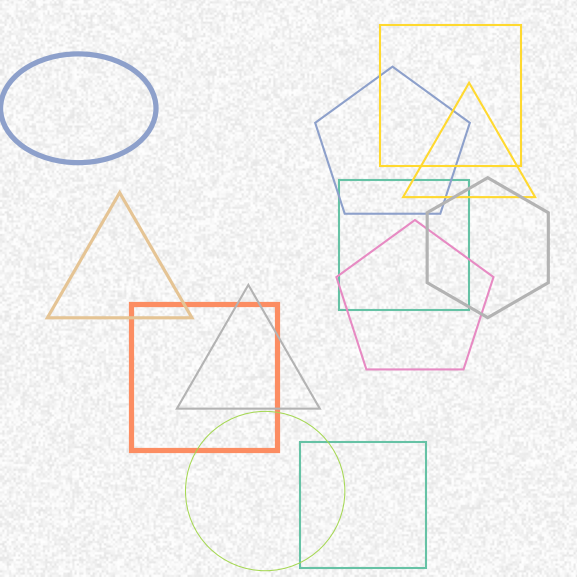[{"shape": "square", "thickness": 1, "radius": 0.56, "center": [0.7, 0.575]}, {"shape": "square", "thickness": 1, "radius": 0.55, "center": [0.628, 0.125]}, {"shape": "square", "thickness": 2.5, "radius": 0.63, "center": [0.353, 0.347]}, {"shape": "pentagon", "thickness": 1, "radius": 0.7, "center": [0.68, 0.743]}, {"shape": "oval", "thickness": 2.5, "radius": 0.67, "center": [0.136, 0.812]}, {"shape": "pentagon", "thickness": 1, "radius": 0.72, "center": [0.719, 0.475]}, {"shape": "circle", "thickness": 0.5, "radius": 0.69, "center": [0.459, 0.149]}, {"shape": "square", "thickness": 1, "radius": 0.61, "center": [0.779, 0.834]}, {"shape": "triangle", "thickness": 1, "radius": 0.66, "center": [0.812, 0.724]}, {"shape": "triangle", "thickness": 1.5, "radius": 0.72, "center": [0.207, 0.521]}, {"shape": "triangle", "thickness": 1, "radius": 0.71, "center": [0.43, 0.363]}, {"shape": "hexagon", "thickness": 1.5, "radius": 0.61, "center": [0.845, 0.57]}]